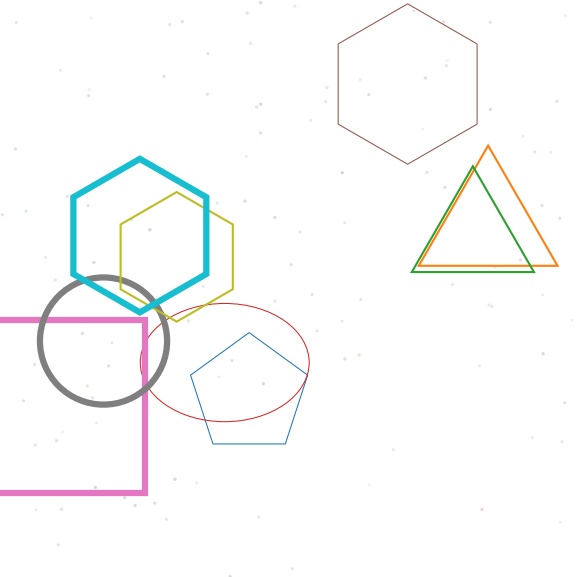[{"shape": "pentagon", "thickness": 0.5, "radius": 0.53, "center": [0.431, 0.317]}, {"shape": "triangle", "thickness": 1, "radius": 0.69, "center": [0.845, 0.608]}, {"shape": "triangle", "thickness": 1, "radius": 0.61, "center": [0.819, 0.589]}, {"shape": "oval", "thickness": 0.5, "radius": 0.73, "center": [0.389, 0.371]}, {"shape": "hexagon", "thickness": 0.5, "radius": 0.69, "center": [0.706, 0.854]}, {"shape": "square", "thickness": 3, "radius": 0.75, "center": [0.101, 0.295]}, {"shape": "circle", "thickness": 3, "radius": 0.55, "center": [0.179, 0.409]}, {"shape": "hexagon", "thickness": 1, "radius": 0.56, "center": [0.306, 0.554]}, {"shape": "hexagon", "thickness": 3, "radius": 0.66, "center": [0.242, 0.591]}]